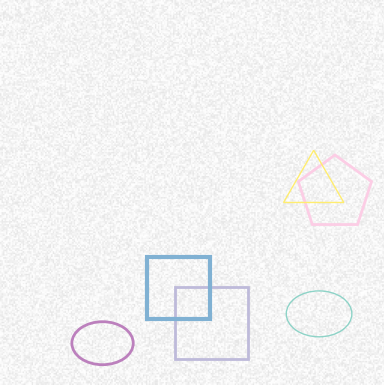[{"shape": "oval", "thickness": 1, "radius": 0.43, "center": [0.829, 0.185]}, {"shape": "square", "thickness": 2, "radius": 0.47, "center": [0.549, 0.161]}, {"shape": "square", "thickness": 3, "radius": 0.4, "center": [0.464, 0.251]}, {"shape": "pentagon", "thickness": 2, "radius": 0.5, "center": [0.87, 0.498]}, {"shape": "oval", "thickness": 2, "radius": 0.4, "center": [0.266, 0.109]}, {"shape": "triangle", "thickness": 1, "radius": 0.45, "center": [0.815, 0.519]}]